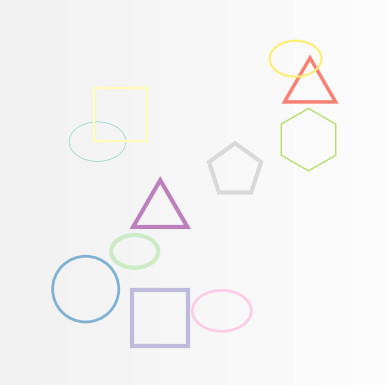[{"shape": "oval", "thickness": 0.5, "radius": 0.37, "center": [0.252, 0.632]}, {"shape": "square", "thickness": 1.5, "radius": 0.34, "center": [0.311, 0.702]}, {"shape": "square", "thickness": 3, "radius": 0.36, "center": [0.413, 0.174]}, {"shape": "triangle", "thickness": 2.5, "radius": 0.38, "center": [0.8, 0.773]}, {"shape": "circle", "thickness": 2, "radius": 0.43, "center": [0.221, 0.249]}, {"shape": "hexagon", "thickness": 1, "radius": 0.41, "center": [0.796, 0.637]}, {"shape": "oval", "thickness": 2, "radius": 0.38, "center": [0.572, 0.193]}, {"shape": "pentagon", "thickness": 3, "radius": 0.35, "center": [0.607, 0.557]}, {"shape": "triangle", "thickness": 3, "radius": 0.41, "center": [0.414, 0.451]}, {"shape": "oval", "thickness": 3, "radius": 0.3, "center": [0.348, 0.347]}, {"shape": "oval", "thickness": 1.5, "radius": 0.33, "center": [0.763, 0.847]}]